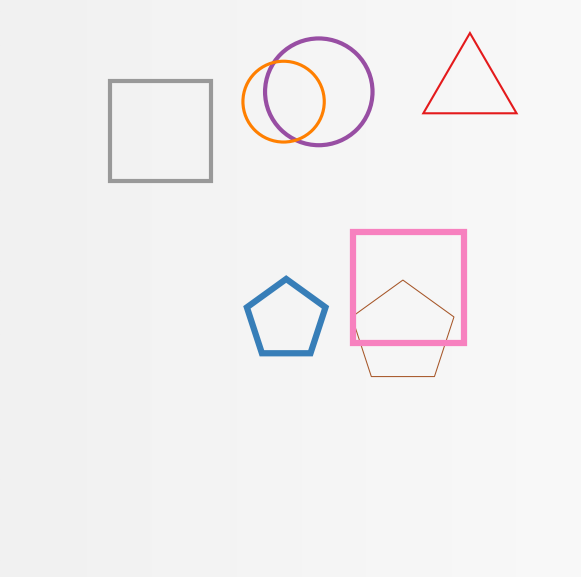[{"shape": "triangle", "thickness": 1, "radius": 0.46, "center": [0.809, 0.849]}, {"shape": "pentagon", "thickness": 3, "radius": 0.36, "center": [0.492, 0.445]}, {"shape": "circle", "thickness": 2, "radius": 0.46, "center": [0.548, 0.84]}, {"shape": "circle", "thickness": 1.5, "radius": 0.35, "center": [0.488, 0.823]}, {"shape": "pentagon", "thickness": 0.5, "radius": 0.46, "center": [0.693, 0.422]}, {"shape": "square", "thickness": 3, "radius": 0.48, "center": [0.702, 0.501]}, {"shape": "square", "thickness": 2, "radius": 0.43, "center": [0.276, 0.773]}]